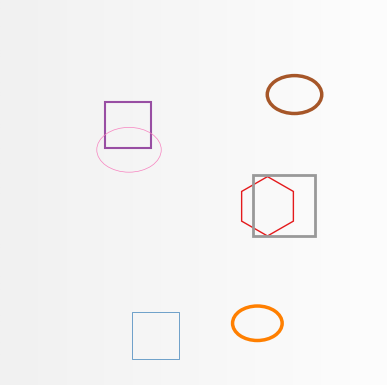[{"shape": "hexagon", "thickness": 1, "radius": 0.39, "center": [0.69, 0.464]}, {"shape": "square", "thickness": 0.5, "radius": 0.3, "center": [0.402, 0.129]}, {"shape": "square", "thickness": 1.5, "radius": 0.3, "center": [0.329, 0.676]}, {"shape": "oval", "thickness": 2.5, "radius": 0.32, "center": [0.664, 0.16]}, {"shape": "oval", "thickness": 2.5, "radius": 0.35, "center": [0.76, 0.754]}, {"shape": "oval", "thickness": 0.5, "radius": 0.42, "center": [0.333, 0.611]}, {"shape": "square", "thickness": 2, "radius": 0.4, "center": [0.733, 0.465]}]